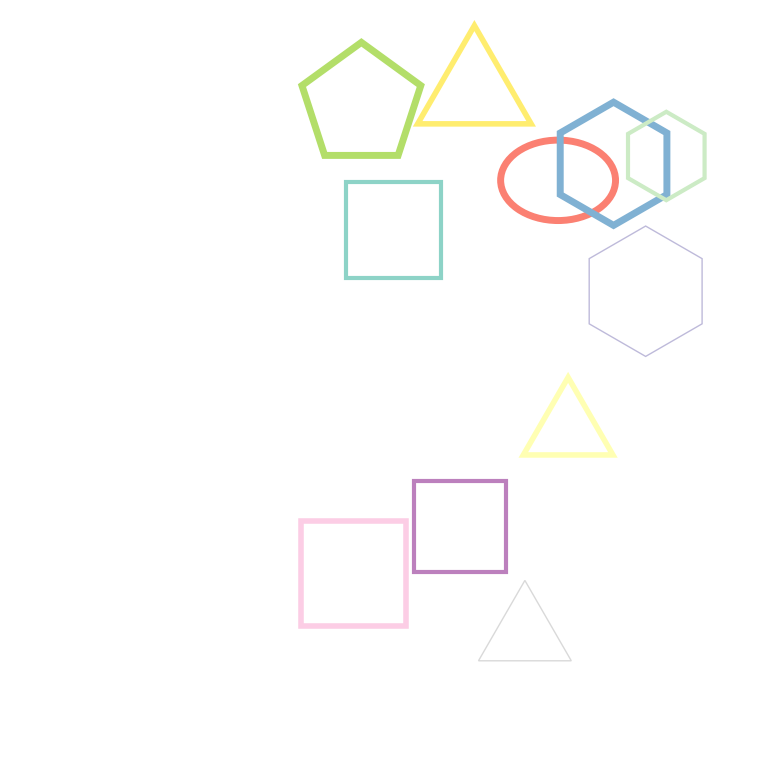[{"shape": "square", "thickness": 1.5, "radius": 0.31, "center": [0.511, 0.701]}, {"shape": "triangle", "thickness": 2, "radius": 0.34, "center": [0.738, 0.443]}, {"shape": "hexagon", "thickness": 0.5, "radius": 0.42, "center": [0.838, 0.622]}, {"shape": "oval", "thickness": 2.5, "radius": 0.37, "center": [0.725, 0.766]}, {"shape": "hexagon", "thickness": 2.5, "radius": 0.4, "center": [0.797, 0.787]}, {"shape": "pentagon", "thickness": 2.5, "radius": 0.41, "center": [0.469, 0.864]}, {"shape": "square", "thickness": 2, "radius": 0.34, "center": [0.459, 0.255]}, {"shape": "triangle", "thickness": 0.5, "radius": 0.35, "center": [0.682, 0.177]}, {"shape": "square", "thickness": 1.5, "radius": 0.3, "center": [0.597, 0.316]}, {"shape": "hexagon", "thickness": 1.5, "radius": 0.29, "center": [0.865, 0.797]}, {"shape": "triangle", "thickness": 2, "radius": 0.43, "center": [0.616, 0.882]}]